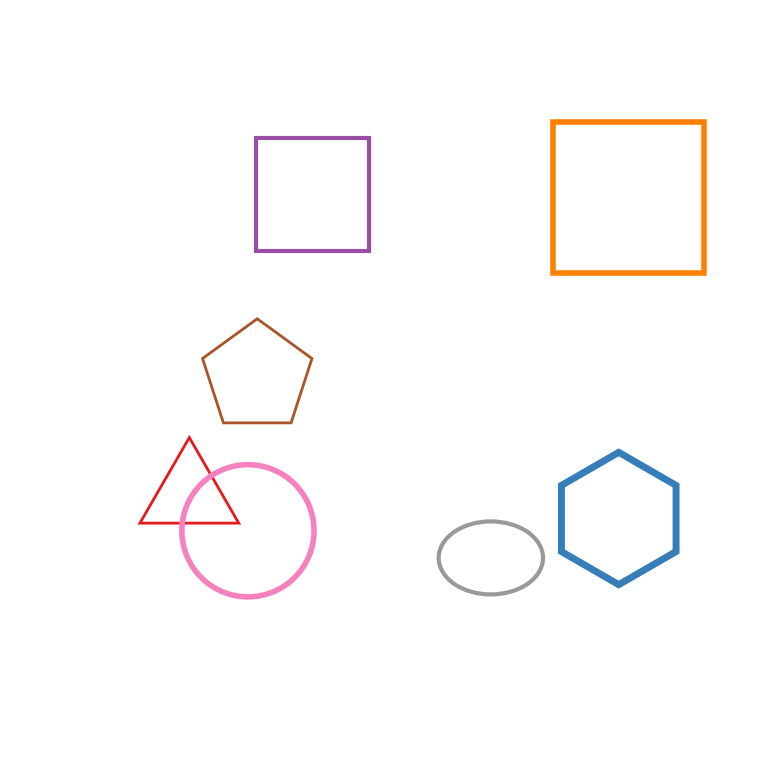[{"shape": "triangle", "thickness": 1, "radius": 0.37, "center": [0.246, 0.358]}, {"shape": "hexagon", "thickness": 2.5, "radius": 0.43, "center": [0.804, 0.327]}, {"shape": "square", "thickness": 1.5, "radius": 0.37, "center": [0.406, 0.748]}, {"shape": "square", "thickness": 2, "radius": 0.49, "center": [0.816, 0.744]}, {"shape": "pentagon", "thickness": 1, "radius": 0.37, "center": [0.334, 0.511]}, {"shape": "circle", "thickness": 2, "radius": 0.43, "center": [0.322, 0.311]}, {"shape": "oval", "thickness": 1.5, "radius": 0.34, "center": [0.637, 0.275]}]